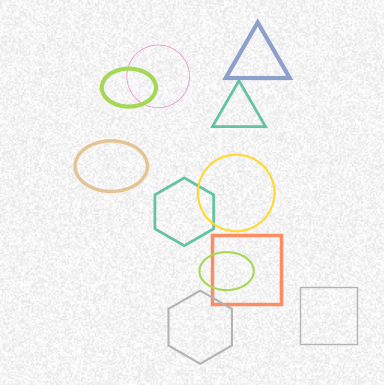[{"shape": "triangle", "thickness": 2, "radius": 0.4, "center": [0.621, 0.711]}, {"shape": "hexagon", "thickness": 2, "radius": 0.44, "center": [0.479, 0.45]}, {"shape": "square", "thickness": 2.5, "radius": 0.45, "center": [0.641, 0.3]}, {"shape": "triangle", "thickness": 3, "radius": 0.48, "center": [0.669, 0.845]}, {"shape": "circle", "thickness": 0.5, "radius": 0.41, "center": [0.411, 0.802]}, {"shape": "oval", "thickness": 1.5, "radius": 0.35, "center": [0.589, 0.296]}, {"shape": "oval", "thickness": 3, "radius": 0.35, "center": [0.335, 0.772]}, {"shape": "circle", "thickness": 1.5, "radius": 0.5, "center": [0.613, 0.499]}, {"shape": "oval", "thickness": 2.5, "radius": 0.47, "center": [0.289, 0.568]}, {"shape": "square", "thickness": 1, "radius": 0.37, "center": [0.854, 0.18]}, {"shape": "hexagon", "thickness": 1.5, "radius": 0.48, "center": [0.52, 0.15]}]